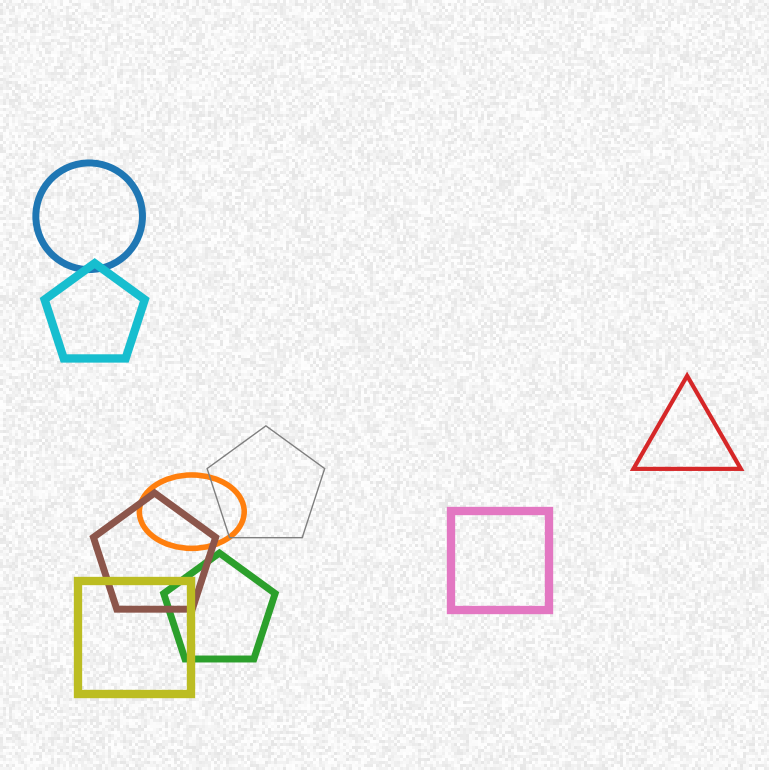[{"shape": "circle", "thickness": 2.5, "radius": 0.35, "center": [0.116, 0.719]}, {"shape": "oval", "thickness": 2, "radius": 0.34, "center": [0.249, 0.335]}, {"shape": "pentagon", "thickness": 2.5, "radius": 0.38, "center": [0.285, 0.206]}, {"shape": "triangle", "thickness": 1.5, "radius": 0.4, "center": [0.892, 0.431]}, {"shape": "pentagon", "thickness": 2.5, "radius": 0.42, "center": [0.201, 0.276]}, {"shape": "square", "thickness": 3, "radius": 0.32, "center": [0.649, 0.272]}, {"shape": "pentagon", "thickness": 0.5, "radius": 0.4, "center": [0.345, 0.367]}, {"shape": "square", "thickness": 3, "radius": 0.37, "center": [0.175, 0.172]}, {"shape": "pentagon", "thickness": 3, "radius": 0.34, "center": [0.123, 0.59]}]